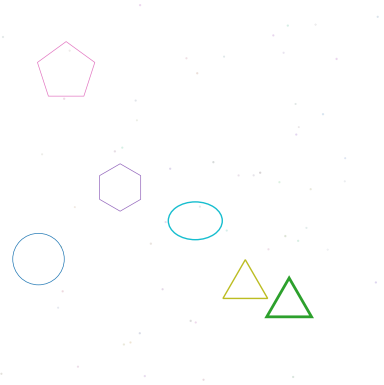[{"shape": "circle", "thickness": 0.5, "radius": 0.33, "center": [0.1, 0.327]}, {"shape": "triangle", "thickness": 2, "radius": 0.34, "center": [0.751, 0.211]}, {"shape": "hexagon", "thickness": 0.5, "radius": 0.31, "center": [0.312, 0.513]}, {"shape": "pentagon", "thickness": 0.5, "radius": 0.39, "center": [0.172, 0.814]}, {"shape": "triangle", "thickness": 1, "radius": 0.34, "center": [0.637, 0.258]}, {"shape": "oval", "thickness": 1, "radius": 0.35, "center": [0.507, 0.427]}]